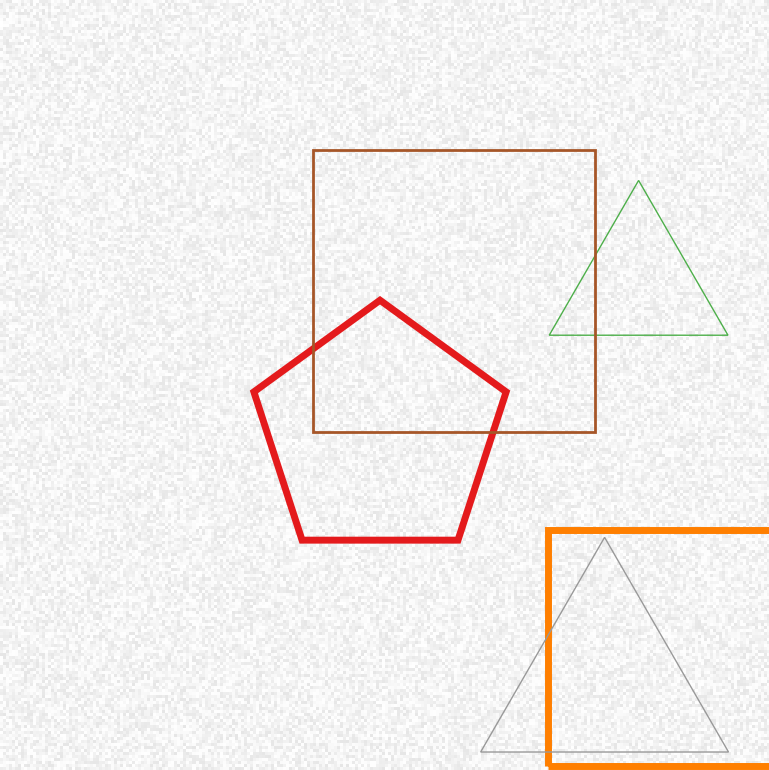[{"shape": "pentagon", "thickness": 2.5, "radius": 0.86, "center": [0.494, 0.438]}, {"shape": "triangle", "thickness": 0.5, "radius": 0.67, "center": [0.829, 0.632]}, {"shape": "square", "thickness": 2.5, "radius": 0.77, "center": [0.865, 0.158]}, {"shape": "square", "thickness": 1, "radius": 0.92, "center": [0.589, 0.622]}, {"shape": "triangle", "thickness": 0.5, "radius": 0.93, "center": [0.785, 0.116]}]